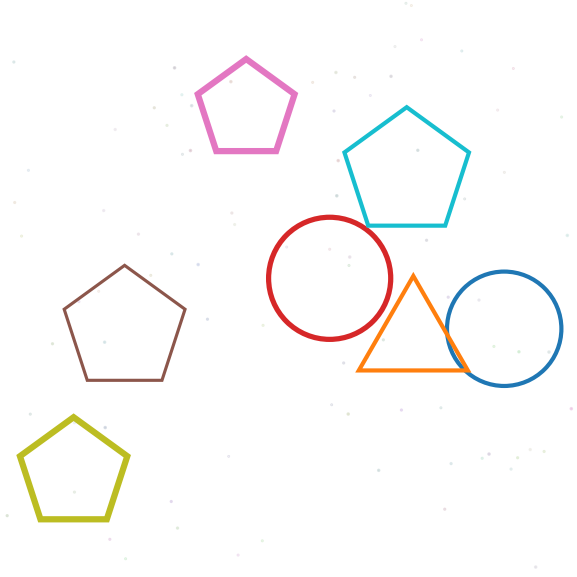[{"shape": "circle", "thickness": 2, "radius": 0.5, "center": [0.873, 0.43]}, {"shape": "triangle", "thickness": 2, "radius": 0.55, "center": [0.716, 0.412]}, {"shape": "circle", "thickness": 2.5, "radius": 0.53, "center": [0.571, 0.517]}, {"shape": "pentagon", "thickness": 1.5, "radius": 0.55, "center": [0.216, 0.43]}, {"shape": "pentagon", "thickness": 3, "radius": 0.44, "center": [0.426, 0.809]}, {"shape": "pentagon", "thickness": 3, "radius": 0.49, "center": [0.127, 0.179]}, {"shape": "pentagon", "thickness": 2, "radius": 0.57, "center": [0.704, 0.7]}]